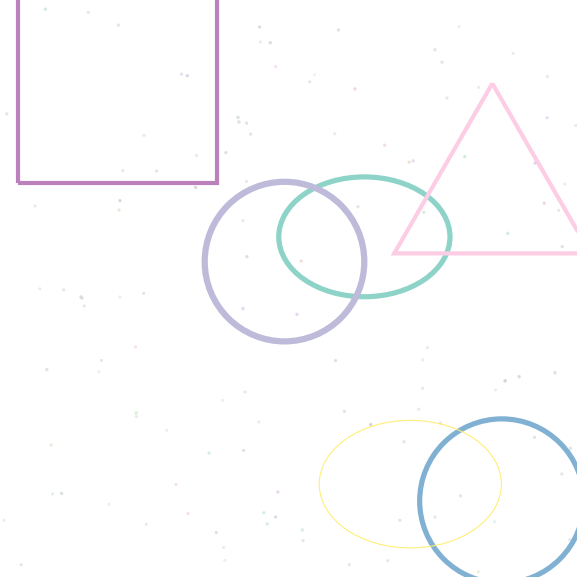[{"shape": "oval", "thickness": 2.5, "radius": 0.74, "center": [0.631, 0.589]}, {"shape": "circle", "thickness": 3, "radius": 0.69, "center": [0.493, 0.546]}, {"shape": "circle", "thickness": 2.5, "radius": 0.71, "center": [0.869, 0.132]}, {"shape": "triangle", "thickness": 2, "radius": 0.98, "center": [0.853, 0.658]}, {"shape": "square", "thickness": 2, "radius": 0.86, "center": [0.203, 0.854]}, {"shape": "oval", "thickness": 0.5, "radius": 0.79, "center": [0.711, 0.161]}]